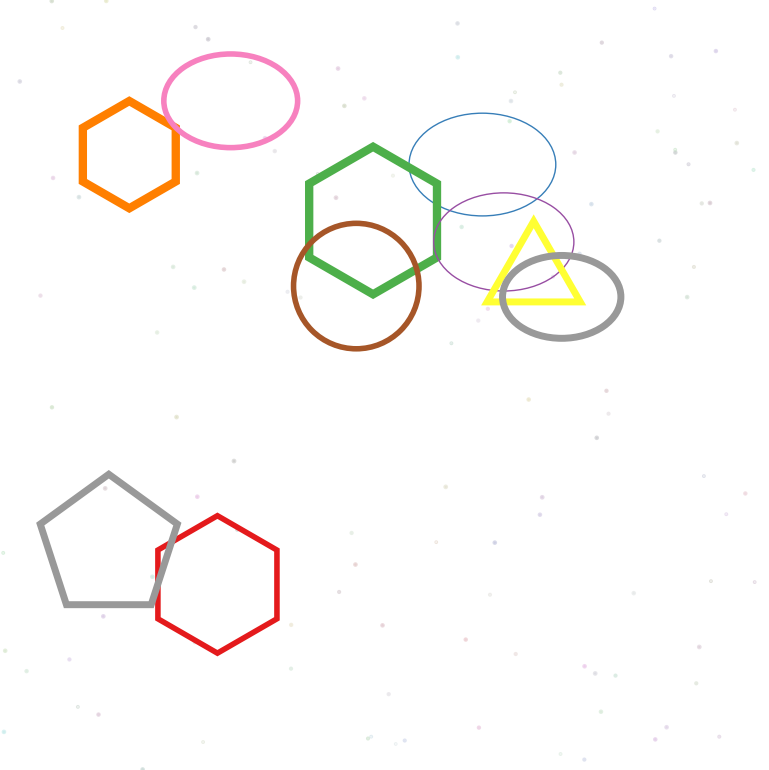[{"shape": "hexagon", "thickness": 2, "radius": 0.45, "center": [0.282, 0.241]}, {"shape": "oval", "thickness": 0.5, "radius": 0.48, "center": [0.627, 0.786]}, {"shape": "hexagon", "thickness": 3, "radius": 0.48, "center": [0.485, 0.714]}, {"shape": "oval", "thickness": 0.5, "radius": 0.46, "center": [0.654, 0.686]}, {"shape": "hexagon", "thickness": 3, "radius": 0.35, "center": [0.168, 0.799]}, {"shape": "triangle", "thickness": 2.5, "radius": 0.35, "center": [0.693, 0.643]}, {"shape": "circle", "thickness": 2, "radius": 0.41, "center": [0.463, 0.628]}, {"shape": "oval", "thickness": 2, "radius": 0.43, "center": [0.3, 0.869]}, {"shape": "oval", "thickness": 2.5, "radius": 0.38, "center": [0.729, 0.614]}, {"shape": "pentagon", "thickness": 2.5, "radius": 0.47, "center": [0.141, 0.29]}]